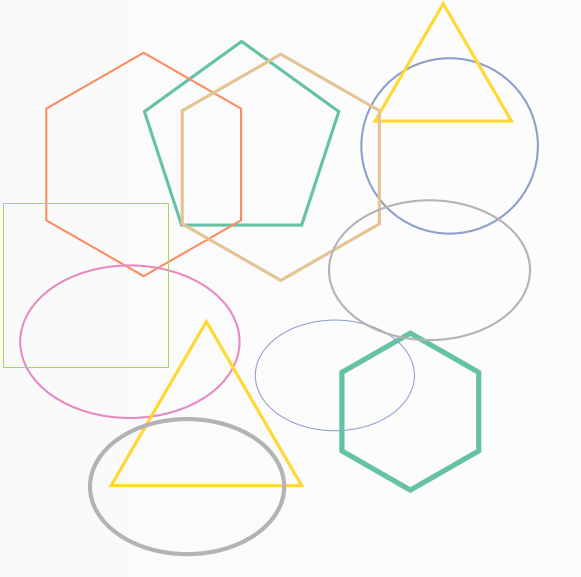[{"shape": "hexagon", "thickness": 2.5, "radius": 0.68, "center": [0.706, 0.286]}, {"shape": "pentagon", "thickness": 1.5, "radius": 0.88, "center": [0.416, 0.752]}, {"shape": "hexagon", "thickness": 1, "radius": 0.97, "center": [0.247, 0.714]}, {"shape": "oval", "thickness": 0.5, "radius": 0.68, "center": [0.576, 0.349]}, {"shape": "circle", "thickness": 1, "radius": 0.76, "center": [0.774, 0.746]}, {"shape": "oval", "thickness": 1, "radius": 0.94, "center": [0.223, 0.407]}, {"shape": "square", "thickness": 0.5, "radius": 0.71, "center": [0.147, 0.505]}, {"shape": "triangle", "thickness": 1.5, "radius": 0.68, "center": [0.763, 0.857]}, {"shape": "triangle", "thickness": 1.5, "radius": 0.95, "center": [0.355, 0.253]}, {"shape": "hexagon", "thickness": 1.5, "radius": 0.98, "center": [0.483, 0.709]}, {"shape": "oval", "thickness": 2, "radius": 0.84, "center": [0.322, 0.157]}, {"shape": "oval", "thickness": 1, "radius": 0.86, "center": [0.739, 0.531]}]